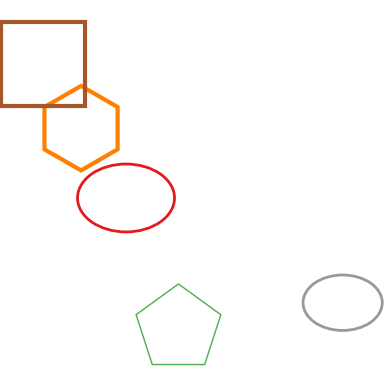[{"shape": "oval", "thickness": 2, "radius": 0.63, "center": [0.327, 0.486]}, {"shape": "pentagon", "thickness": 1, "radius": 0.58, "center": [0.464, 0.147]}, {"shape": "hexagon", "thickness": 3, "radius": 0.55, "center": [0.21, 0.667]}, {"shape": "square", "thickness": 3, "radius": 0.55, "center": [0.112, 0.833]}, {"shape": "oval", "thickness": 2, "radius": 0.51, "center": [0.89, 0.214]}]